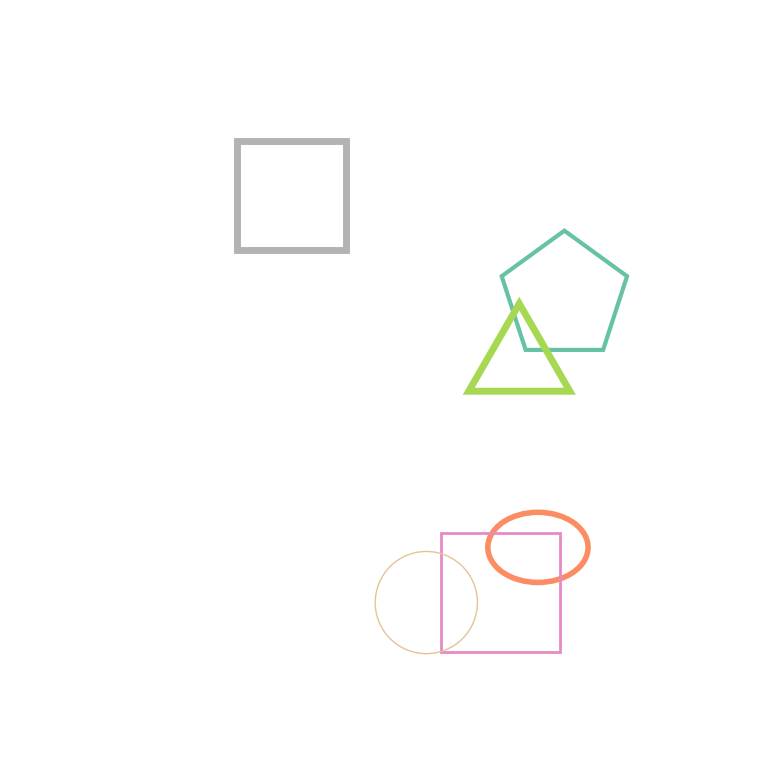[{"shape": "pentagon", "thickness": 1.5, "radius": 0.43, "center": [0.733, 0.615]}, {"shape": "oval", "thickness": 2, "radius": 0.33, "center": [0.699, 0.289]}, {"shape": "square", "thickness": 1, "radius": 0.39, "center": [0.65, 0.23]}, {"shape": "triangle", "thickness": 2.5, "radius": 0.38, "center": [0.674, 0.53]}, {"shape": "circle", "thickness": 0.5, "radius": 0.33, "center": [0.554, 0.217]}, {"shape": "square", "thickness": 2.5, "radius": 0.35, "center": [0.378, 0.746]}]